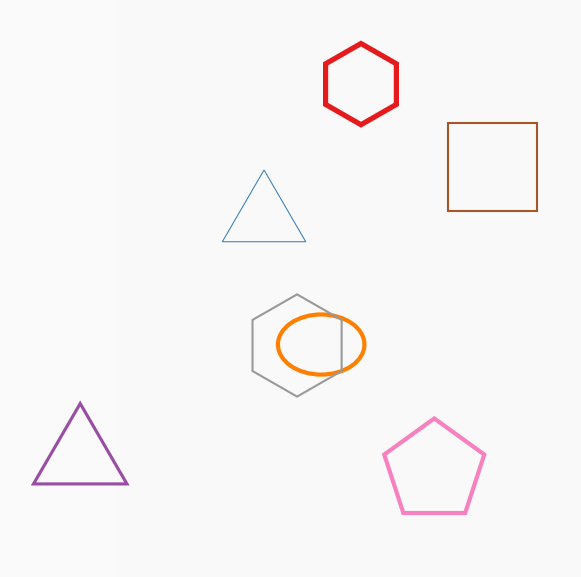[{"shape": "hexagon", "thickness": 2.5, "radius": 0.35, "center": [0.621, 0.853]}, {"shape": "triangle", "thickness": 0.5, "radius": 0.41, "center": [0.454, 0.622]}, {"shape": "triangle", "thickness": 1.5, "radius": 0.46, "center": [0.138, 0.208]}, {"shape": "oval", "thickness": 2, "radius": 0.37, "center": [0.553, 0.403]}, {"shape": "square", "thickness": 1, "radius": 0.38, "center": [0.847, 0.71]}, {"shape": "pentagon", "thickness": 2, "radius": 0.45, "center": [0.747, 0.184]}, {"shape": "hexagon", "thickness": 1, "radius": 0.44, "center": [0.511, 0.401]}]